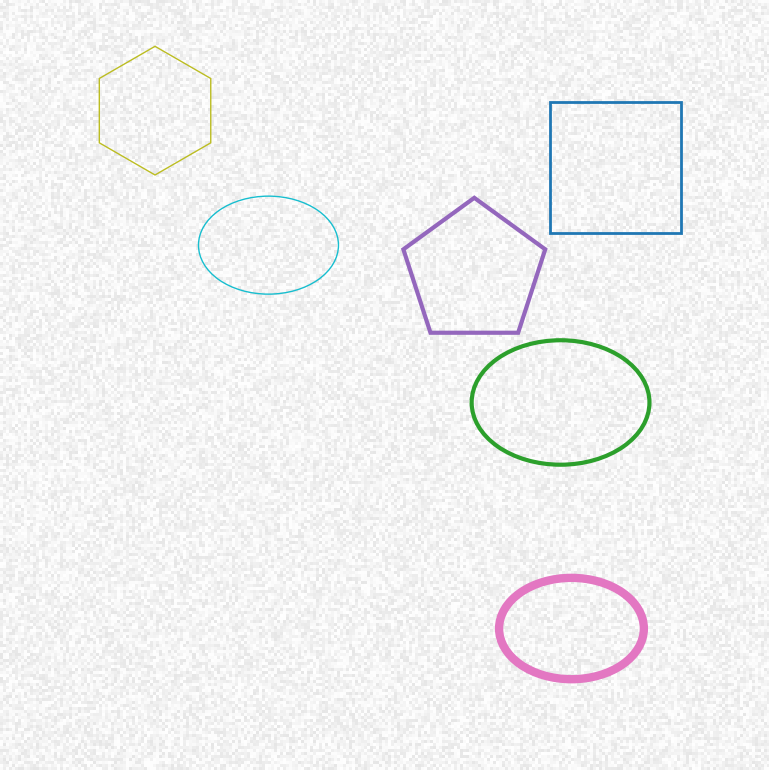[{"shape": "square", "thickness": 1, "radius": 0.43, "center": [0.8, 0.783]}, {"shape": "oval", "thickness": 1.5, "radius": 0.58, "center": [0.728, 0.477]}, {"shape": "pentagon", "thickness": 1.5, "radius": 0.48, "center": [0.616, 0.646]}, {"shape": "oval", "thickness": 3, "radius": 0.47, "center": [0.742, 0.184]}, {"shape": "hexagon", "thickness": 0.5, "radius": 0.42, "center": [0.201, 0.856]}, {"shape": "oval", "thickness": 0.5, "radius": 0.45, "center": [0.349, 0.682]}]